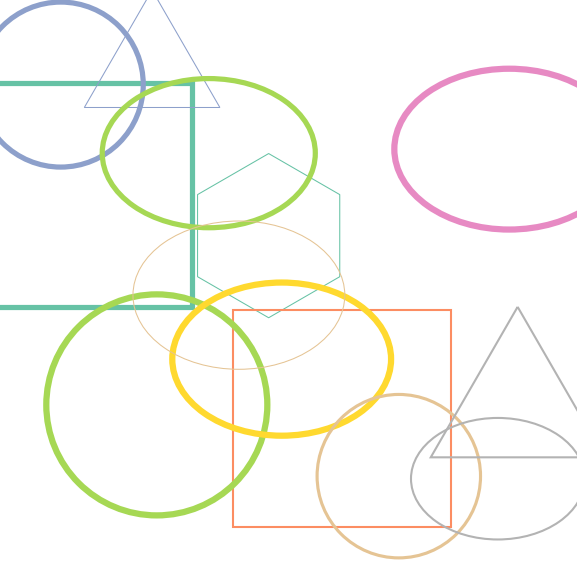[{"shape": "hexagon", "thickness": 0.5, "radius": 0.71, "center": [0.465, 0.591]}, {"shape": "square", "thickness": 2.5, "radius": 0.97, "center": [0.138, 0.662]}, {"shape": "square", "thickness": 1, "radius": 0.94, "center": [0.592, 0.275]}, {"shape": "circle", "thickness": 2.5, "radius": 0.71, "center": [0.105, 0.853]}, {"shape": "triangle", "thickness": 0.5, "radius": 0.68, "center": [0.263, 0.881]}, {"shape": "oval", "thickness": 3, "radius": 0.99, "center": [0.882, 0.741]}, {"shape": "oval", "thickness": 2.5, "radius": 0.92, "center": [0.361, 0.734]}, {"shape": "circle", "thickness": 3, "radius": 0.96, "center": [0.272, 0.298]}, {"shape": "oval", "thickness": 3, "radius": 0.95, "center": [0.488, 0.377]}, {"shape": "oval", "thickness": 0.5, "radius": 0.92, "center": [0.414, 0.488]}, {"shape": "circle", "thickness": 1.5, "radius": 0.71, "center": [0.691, 0.175]}, {"shape": "oval", "thickness": 1, "radius": 0.75, "center": [0.862, 0.17]}, {"shape": "triangle", "thickness": 1, "radius": 0.87, "center": [0.896, 0.294]}]